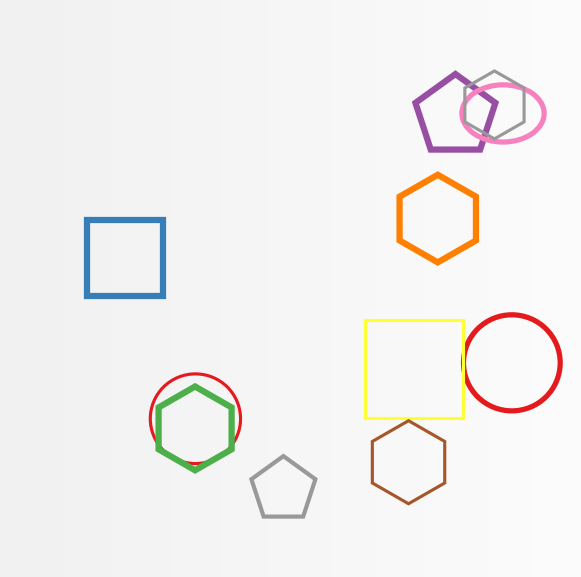[{"shape": "circle", "thickness": 1.5, "radius": 0.39, "center": [0.336, 0.274]}, {"shape": "circle", "thickness": 2.5, "radius": 0.42, "center": [0.881, 0.371]}, {"shape": "square", "thickness": 3, "radius": 0.33, "center": [0.215, 0.553]}, {"shape": "hexagon", "thickness": 3, "radius": 0.36, "center": [0.336, 0.257]}, {"shape": "pentagon", "thickness": 3, "radius": 0.36, "center": [0.784, 0.799]}, {"shape": "hexagon", "thickness": 3, "radius": 0.38, "center": [0.753, 0.621]}, {"shape": "square", "thickness": 1.5, "radius": 0.42, "center": [0.712, 0.36]}, {"shape": "hexagon", "thickness": 1.5, "radius": 0.36, "center": [0.703, 0.199]}, {"shape": "oval", "thickness": 2.5, "radius": 0.35, "center": [0.865, 0.803]}, {"shape": "pentagon", "thickness": 2, "radius": 0.29, "center": [0.488, 0.151]}, {"shape": "hexagon", "thickness": 1.5, "radius": 0.29, "center": [0.851, 0.817]}]